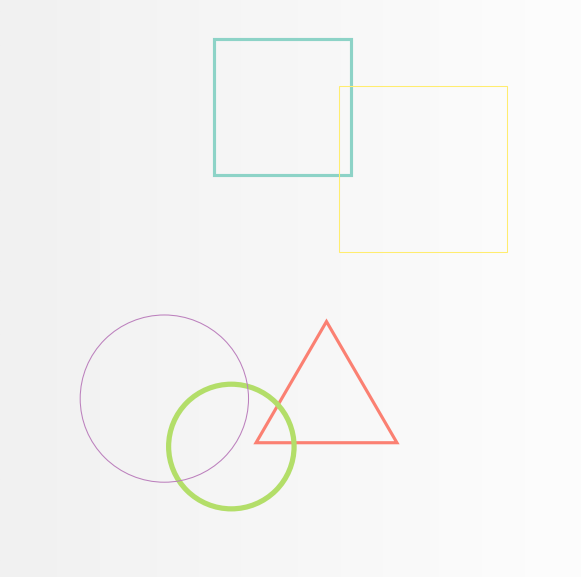[{"shape": "square", "thickness": 1.5, "radius": 0.59, "center": [0.486, 0.813]}, {"shape": "triangle", "thickness": 1.5, "radius": 0.7, "center": [0.562, 0.302]}, {"shape": "circle", "thickness": 2.5, "radius": 0.54, "center": [0.398, 0.226]}, {"shape": "circle", "thickness": 0.5, "radius": 0.72, "center": [0.283, 0.309]}, {"shape": "square", "thickness": 0.5, "radius": 0.72, "center": [0.728, 0.707]}]